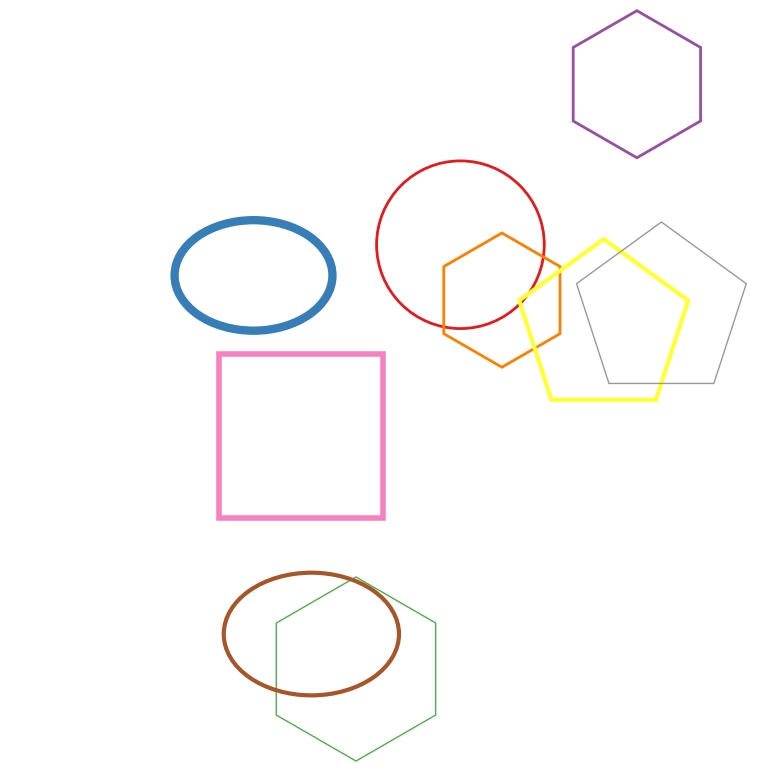[{"shape": "circle", "thickness": 1, "radius": 0.54, "center": [0.598, 0.682]}, {"shape": "oval", "thickness": 3, "radius": 0.51, "center": [0.329, 0.642]}, {"shape": "hexagon", "thickness": 0.5, "radius": 0.6, "center": [0.462, 0.131]}, {"shape": "hexagon", "thickness": 1, "radius": 0.48, "center": [0.827, 0.891]}, {"shape": "hexagon", "thickness": 1, "radius": 0.44, "center": [0.652, 0.61]}, {"shape": "pentagon", "thickness": 1.5, "radius": 0.58, "center": [0.784, 0.574]}, {"shape": "oval", "thickness": 1.5, "radius": 0.57, "center": [0.404, 0.177]}, {"shape": "square", "thickness": 2, "radius": 0.53, "center": [0.391, 0.434]}, {"shape": "pentagon", "thickness": 0.5, "radius": 0.58, "center": [0.859, 0.596]}]